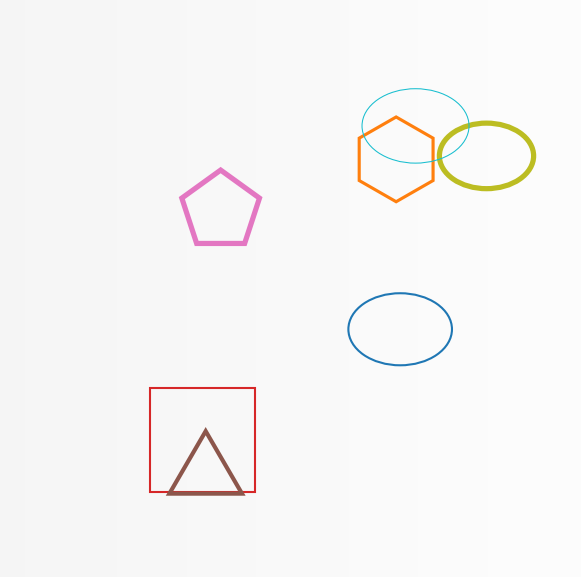[{"shape": "oval", "thickness": 1, "radius": 0.45, "center": [0.688, 0.429]}, {"shape": "hexagon", "thickness": 1.5, "radius": 0.37, "center": [0.682, 0.723]}, {"shape": "square", "thickness": 1, "radius": 0.45, "center": [0.348, 0.238]}, {"shape": "triangle", "thickness": 2, "radius": 0.36, "center": [0.354, 0.18]}, {"shape": "pentagon", "thickness": 2.5, "radius": 0.35, "center": [0.38, 0.634]}, {"shape": "oval", "thickness": 2.5, "radius": 0.41, "center": [0.837, 0.729]}, {"shape": "oval", "thickness": 0.5, "radius": 0.46, "center": [0.715, 0.781]}]